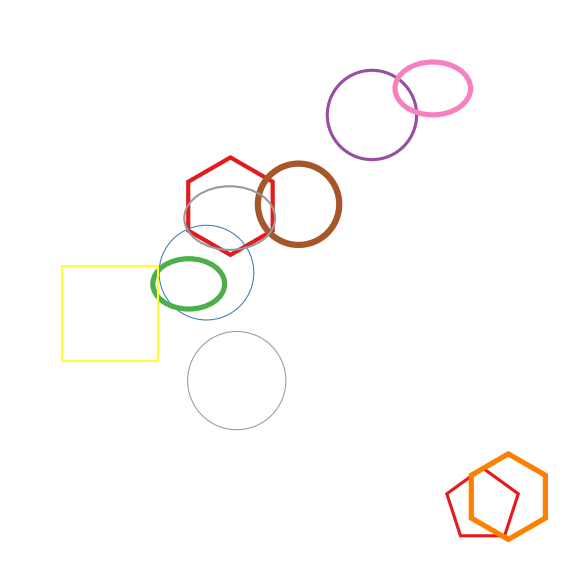[{"shape": "pentagon", "thickness": 1.5, "radius": 0.33, "center": [0.836, 0.124]}, {"shape": "hexagon", "thickness": 2, "radius": 0.42, "center": [0.399, 0.642]}, {"shape": "circle", "thickness": 0.5, "radius": 0.41, "center": [0.357, 0.527]}, {"shape": "oval", "thickness": 2.5, "radius": 0.31, "center": [0.327, 0.508]}, {"shape": "circle", "thickness": 1.5, "radius": 0.39, "center": [0.644, 0.8]}, {"shape": "hexagon", "thickness": 2.5, "radius": 0.37, "center": [0.88, 0.139]}, {"shape": "square", "thickness": 1, "radius": 0.41, "center": [0.191, 0.457]}, {"shape": "circle", "thickness": 3, "radius": 0.35, "center": [0.517, 0.645]}, {"shape": "oval", "thickness": 2.5, "radius": 0.33, "center": [0.749, 0.846]}, {"shape": "circle", "thickness": 0.5, "radius": 0.43, "center": [0.41, 0.34]}, {"shape": "oval", "thickness": 1, "radius": 0.39, "center": [0.398, 0.622]}]